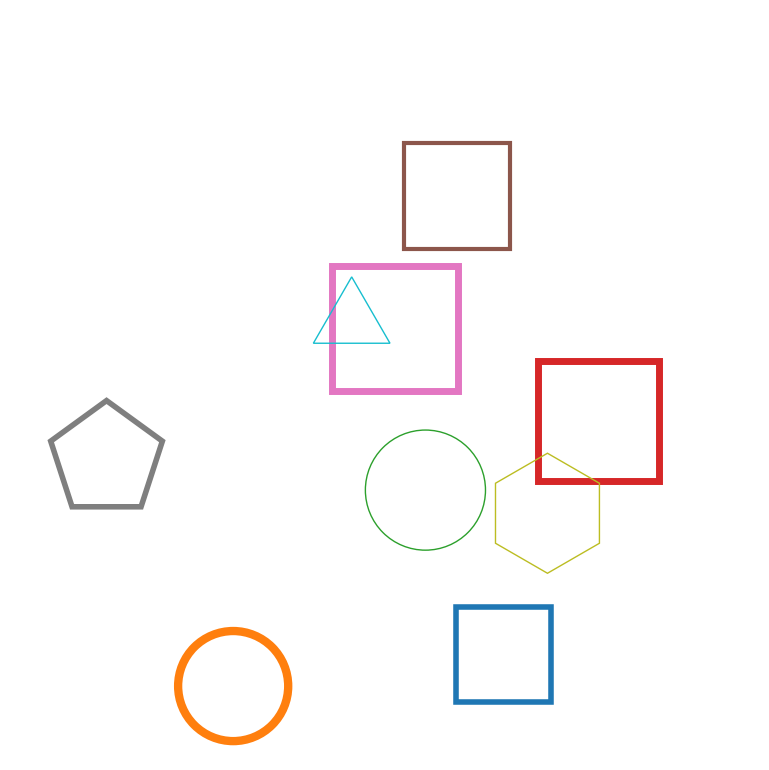[{"shape": "square", "thickness": 2, "radius": 0.31, "center": [0.654, 0.15]}, {"shape": "circle", "thickness": 3, "radius": 0.36, "center": [0.303, 0.109]}, {"shape": "circle", "thickness": 0.5, "radius": 0.39, "center": [0.553, 0.363]}, {"shape": "square", "thickness": 2.5, "radius": 0.39, "center": [0.777, 0.453]}, {"shape": "square", "thickness": 1.5, "radius": 0.35, "center": [0.594, 0.746]}, {"shape": "square", "thickness": 2.5, "radius": 0.41, "center": [0.513, 0.573]}, {"shape": "pentagon", "thickness": 2, "radius": 0.38, "center": [0.138, 0.404]}, {"shape": "hexagon", "thickness": 0.5, "radius": 0.39, "center": [0.711, 0.333]}, {"shape": "triangle", "thickness": 0.5, "radius": 0.29, "center": [0.457, 0.583]}]